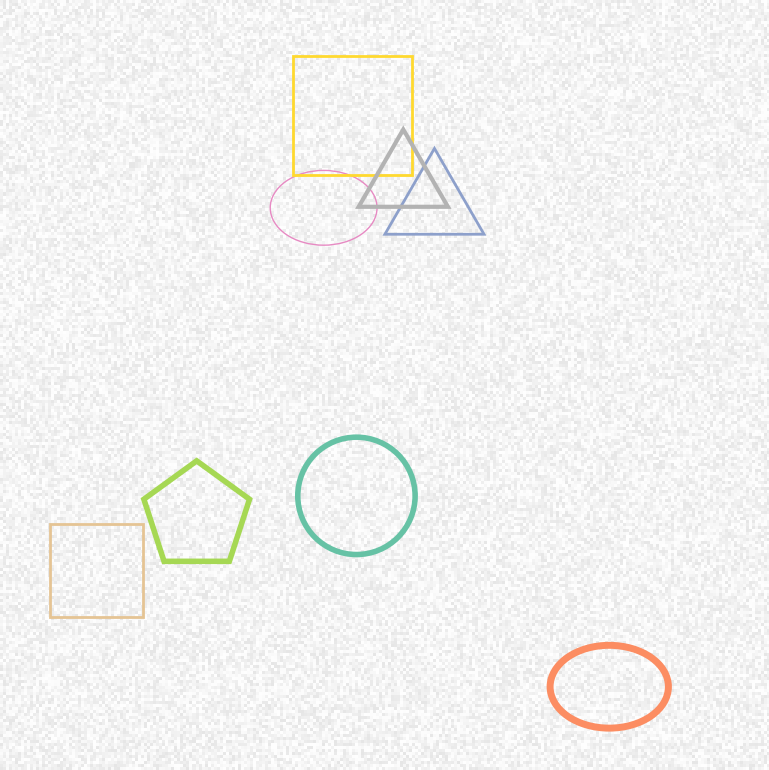[{"shape": "circle", "thickness": 2, "radius": 0.38, "center": [0.463, 0.356]}, {"shape": "oval", "thickness": 2.5, "radius": 0.38, "center": [0.791, 0.108]}, {"shape": "triangle", "thickness": 1, "radius": 0.37, "center": [0.564, 0.733]}, {"shape": "oval", "thickness": 0.5, "radius": 0.35, "center": [0.42, 0.73]}, {"shape": "pentagon", "thickness": 2, "radius": 0.36, "center": [0.255, 0.329]}, {"shape": "square", "thickness": 1, "radius": 0.39, "center": [0.458, 0.85]}, {"shape": "square", "thickness": 1, "radius": 0.3, "center": [0.126, 0.259]}, {"shape": "triangle", "thickness": 1.5, "radius": 0.33, "center": [0.524, 0.765]}]